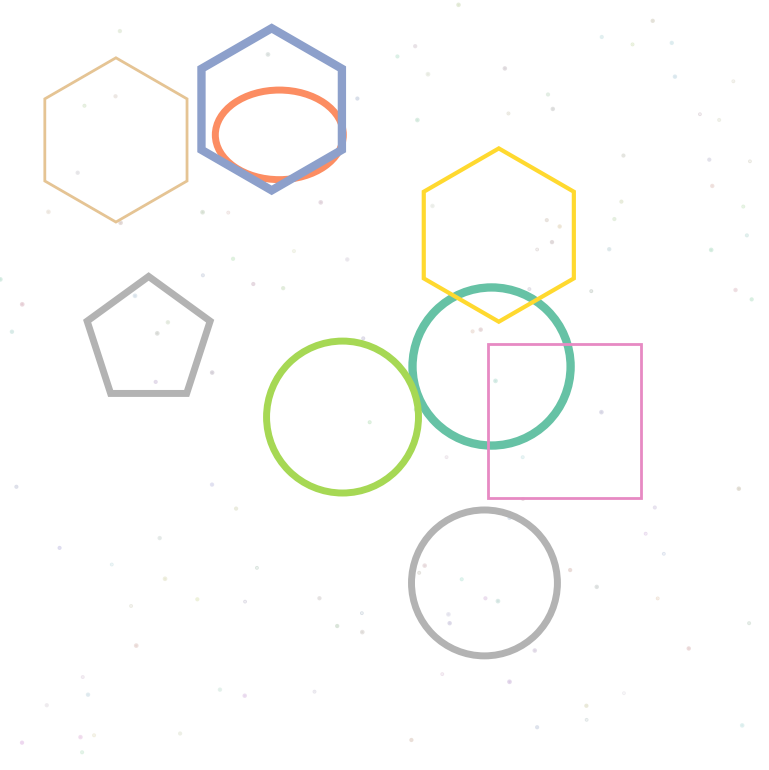[{"shape": "circle", "thickness": 3, "radius": 0.51, "center": [0.638, 0.524]}, {"shape": "oval", "thickness": 2.5, "radius": 0.42, "center": [0.363, 0.825]}, {"shape": "hexagon", "thickness": 3, "radius": 0.53, "center": [0.353, 0.858]}, {"shape": "square", "thickness": 1, "radius": 0.5, "center": [0.733, 0.453]}, {"shape": "circle", "thickness": 2.5, "radius": 0.49, "center": [0.445, 0.458]}, {"shape": "hexagon", "thickness": 1.5, "radius": 0.56, "center": [0.648, 0.695]}, {"shape": "hexagon", "thickness": 1, "radius": 0.53, "center": [0.151, 0.818]}, {"shape": "pentagon", "thickness": 2.5, "radius": 0.42, "center": [0.193, 0.557]}, {"shape": "circle", "thickness": 2.5, "radius": 0.47, "center": [0.629, 0.243]}]